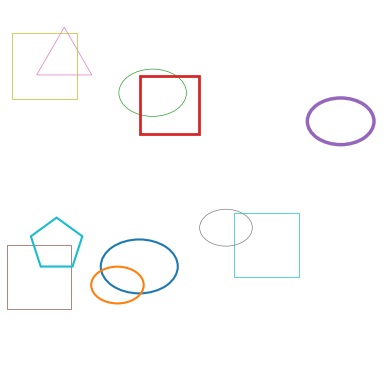[{"shape": "oval", "thickness": 1.5, "radius": 0.5, "center": [0.362, 0.308]}, {"shape": "oval", "thickness": 1.5, "radius": 0.34, "center": [0.305, 0.26]}, {"shape": "oval", "thickness": 0.5, "radius": 0.44, "center": [0.397, 0.759]}, {"shape": "square", "thickness": 2, "radius": 0.38, "center": [0.441, 0.727]}, {"shape": "oval", "thickness": 2.5, "radius": 0.43, "center": [0.885, 0.685]}, {"shape": "square", "thickness": 0.5, "radius": 0.42, "center": [0.101, 0.281]}, {"shape": "triangle", "thickness": 0.5, "radius": 0.41, "center": [0.167, 0.847]}, {"shape": "oval", "thickness": 0.5, "radius": 0.34, "center": [0.587, 0.409]}, {"shape": "square", "thickness": 0.5, "radius": 0.43, "center": [0.115, 0.828]}, {"shape": "square", "thickness": 0.5, "radius": 0.42, "center": [0.692, 0.364]}, {"shape": "pentagon", "thickness": 1.5, "radius": 0.35, "center": [0.147, 0.365]}]